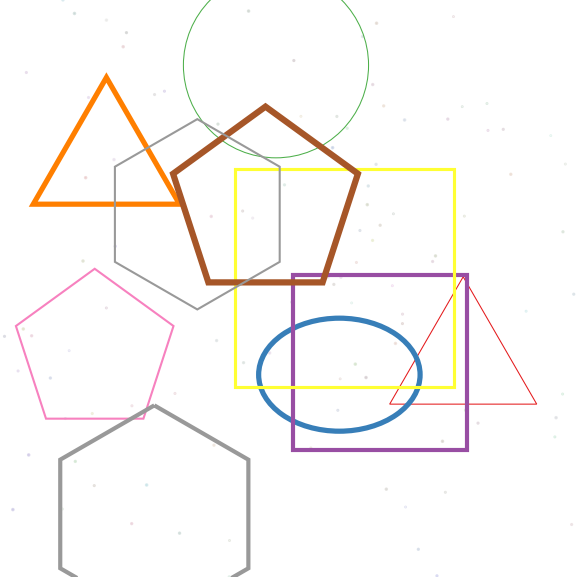[{"shape": "triangle", "thickness": 0.5, "radius": 0.74, "center": [0.802, 0.373]}, {"shape": "oval", "thickness": 2.5, "radius": 0.7, "center": [0.588, 0.35]}, {"shape": "circle", "thickness": 0.5, "radius": 0.8, "center": [0.478, 0.886]}, {"shape": "square", "thickness": 2, "radius": 0.76, "center": [0.658, 0.371]}, {"shape": "triangle", "thickness": 2.5, "radius": 0.73, "center": [0.184, 0.719]}, {"shape": "square", "thickness": 1.5, "radius": 0.95, "center": [0.596, 0.518]}, {"shape": "pentagon", "thickness": 3, "radius": 0.84, "center": [0.46, 0.646]}, {"shape": "pentagon", "thickness": 1, "radius": 0.72, "center": [0.164, 0.39]}, {"shape": "hexagon", "thickness": 1, "radius": 0.82, "center": [0.342, 0.628]}, {"shape": "hexagon", "thickness": 2, "radius": 0.94, "center": [0.267, 0.109]}]